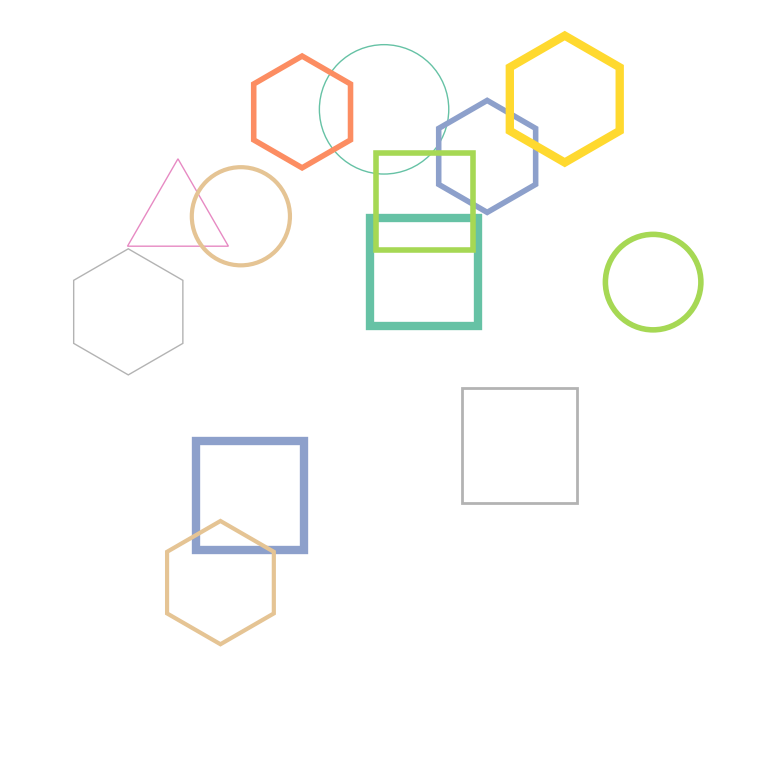[{"shape": "square", "thickness": 3, "radius": 0.35, "center": [0.551, 0.647]}, {"shape": "circle", "thickness": 0.5, "radius": 0.42, "center": [0.499, 0.858]}, {"shape": "hexagon", "thickness": 2, "radius": 0.36, "center": [0.392, 0.855]}, {"shape": "hexagon", "thickness": 2, "radius": 0.36, "center": [0.633, 0.797]}, {"shape": "square", "thickness": 3, "radius": 0.35, "center": [0.325, 0.357]}, {"shape": "triangle", "thickness": 0.5, "radius": 0.38, "center": [0.231, 0.718]}, {"shape": "square", "thickness": 2, "radius": 0.32, "center": [0.551, 0.739]}, {"shape": "circle", "thickness": 2, "radius": 0.31, "center": [0.848, 0.634]}, {"shape": "hexagon", "thickness": 3, "radius": 0.41, "center": [0.733, 0.871]}, {"shape": "circle", "thickness": 1.5, "radius": 0.32, "center": [0.313, 0.719]}, {"shape": "hexagon", "thickness": 1.5, "radius": 0.4, "center": [0.286, 0.243]}, {"shape": "square", "thickness": 1, "radius": 0.38, "center": [0.675, 0.421]}, {"shape": "hexagon", "thickness": 0.5, "radius": 0.41, "center": [0.167, 0.595]}]